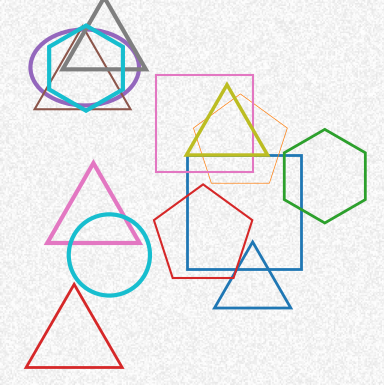[{"shape": "triangle", "thickness": 2, "radius": 0.57, "center": [0.656, 0.257]}, {"shape": "square", "thickness": 2, "radius": 0.74, "center": [0.634, 0.45]}, {"shape": "pentagon", "thickness": 0.5, "radius": 0.64, "center": [0.624, 0.628]}, {"shape": "hexagon", "thickness": 2, "radius": 0.61, "center": [0.844, 0.542]}, {"shape": "pentagon", "thickness": 1.5, "radius": 0.67, "center": [0.528, 0.387]}, {"shape": "triangle", "thickness": 2, "radius": 0.72, "center": [0.193, 0.117]}, {"shape": "oval", "thickness": 3, "radius": 0.7, "center": [0.22, 0.825]}, {"shape": "triangle", "thickness": 1.5, "radius": 0.72, "center": [0.214, 0.788]}, {"shape": "triangle", "thickness": 3, "radius": 0.69, "center": [0.243, 0.438]}, {"shape": "square", "thickness": 1.5, "radius": 0.63, "center": [0.532, 0.679]}, {"shape": "triangle", "thickness": 3, "radius": 0.62, "center": [0.271, 0.882]}, {"shape": "triangle", "thickness": 2.5, "radius": 0.61, "center": [0.59, 0.658]}, {"shape": "hexagon", "thickness": 3, "radius": 0.55, "center": [0.223, 0.823]}, {"shape": "circle", "thickness": 3, "radius": 0.53, "center": [0.284, 0.338]}]